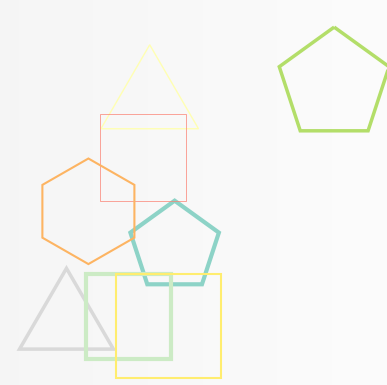[{"shape": "pentagon", "thickness": 3, "radius": 0.6, "center": [0.451, 0.359]}, {"shape": "triangle", "thickness": 1, "radius": 0.73, "center": [0.386, 0.738]}, {"shape": "square", "thickness": 0.5, "radius": 0.56, "center": [0.369, 0.591]}, {"shape": "hexagon", "thickness": 1.5, "radius": 0.69, "center": [0.228, 0.451]}, {"shape": "pentagon", "thickness": 2.5, "radius": 0.74, "center": [0.862, 0.781]}, {"shape": "triangle", "thickness": 2.5, "radius": 0.7, "center": [0.172, 0.163]}, {"shape": "square", "thickness": 3, "radius": 0.55, "center": [0.331, 0.177]}, {"shape": "square", "thickness": 1.5, "radius": 0.67, "center": [0.434, 0.154]}]